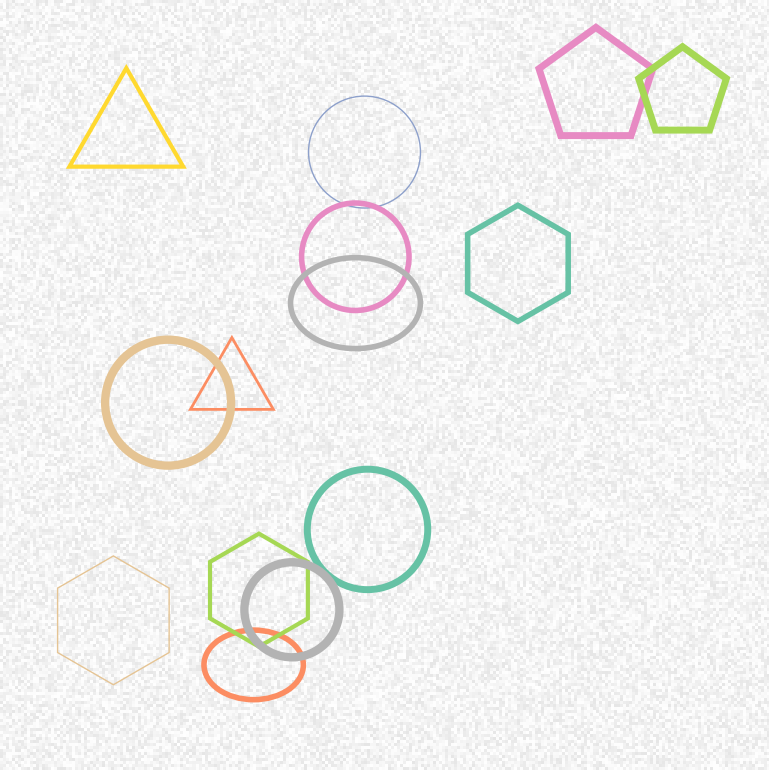[{"shape": "hexagon", "thickness": 2, "radius": 0.38, "center": [0.673, 0.658]}, {"shape": "circle", "thickness": 2.5, "radius": 0.39, "center": [0.477, 0.312]}, {"shape": "triangle", "thickness": 1, "radius": 0.31, "center": [0.301, 0.499]}, {"shape": "oval", "thickness": 2, "radius": 0.32, "center": [0.329, 0.137]}, {"shape": "circle", "thickness": 0.5, "radius": 0.36, "center": [0.473, 0.803]}, {"shape": "circle", "thickness": 2, "radius": 0.35, "center": [0.461, 0.667]}, {"shape": "pentagon", "thickness": 2.5, "radius": 0.39, "center": [0.774, 0.887]}, {"shape": "hexagon", "thickness": 1.5, "radius": 0.37, "center": [0.336, 0.234]}, {"shape": "pentagon", "thickness": 2.5, "radius": 0.3, "center": [0.886, 0.879]}, {"shape": "triangle", "thickness": 1.5, "radius": 0.43, "center": [0.164, 0.826]}, {"shape": "circle", "thickness": 3, "radius": 0.41, "center": [0.218, 0.477]}, {"shape": "hexagon", "thickness": 0.5, "radius": 0.42, "center": [0.147, 0.194]}, {"shape": "oval", "thickness": 2, "radius": 0.42, "center": [0.462, 0.606]}, {"shape": "circle", "thickness": 3, "radius": 0.31, "center": [0.379, 0.208]}]